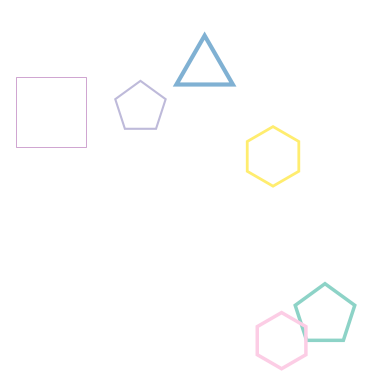[{"shape": "pentagon", "thickness": 2.5, "radius": 0.41, "center": [0.844, 0.182]}, {"shape": "pentagon", "thickness": 1.5, "radius": 0.34, "center": [0.365, 0.721]}, {"shape": "triangle", "thickness": 3, "radius": 0.42, "center": [0.531, 0.823]}, {"shape": "hexagon", "thickness": 2.5, "radius": 0.36, "center": [0.731, 0.115]}, {"shape": "square", "thickness": 0.5, "radius": 0.45, "center": [0.133, 0.709]}, {"shape": "hexagon", "thickness": 2, "radius": 0.39, "center": [0.709, 0.594]}]